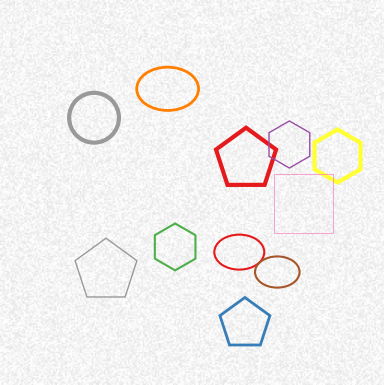[{"shape": "oval", "thickness": 1.5, "radius": 0.32, "center": [0.622, 0.345]}, {"shape": "pentagon", "thickness": 3, "radius": 0.41, "center": [0.639, 0.586]}, {"shape": "pentagon", "thickness": 2, "radius": 0.34, "center": [0.636, 0.159]}, {"shape": "hexagon", "thickness": 1.5, "radius": 0.3, "center": [0.455, 0.359]}, {"shape": "hexagon", "thickness": 1, "radius": 0.31, "center": [0.752, 0.625]}, {"shape": "oval", "thickness": 2, "radius": 0.4, "center": [0.435, 0.769]}, {"shape": "hexagon", "thickness": 3, "radius": 0.34, "center": [0.877, 0.595]}, {"shape": "oval", "thickness": 1.5, "radius": 0.29, "center": [0.72, 0.293]}, {"shape": "square", "thickness": 0.5, "radius": 0.39, "center": [0.788, 0.472]}, {"shape": "pentagon", "thickness": 1, "radius": 0.42, "center": [0.275, 0.297]}, {"shape": "circle", "thickness": 3, "radius": 0.32, "center": [0.244, 0.694]}]